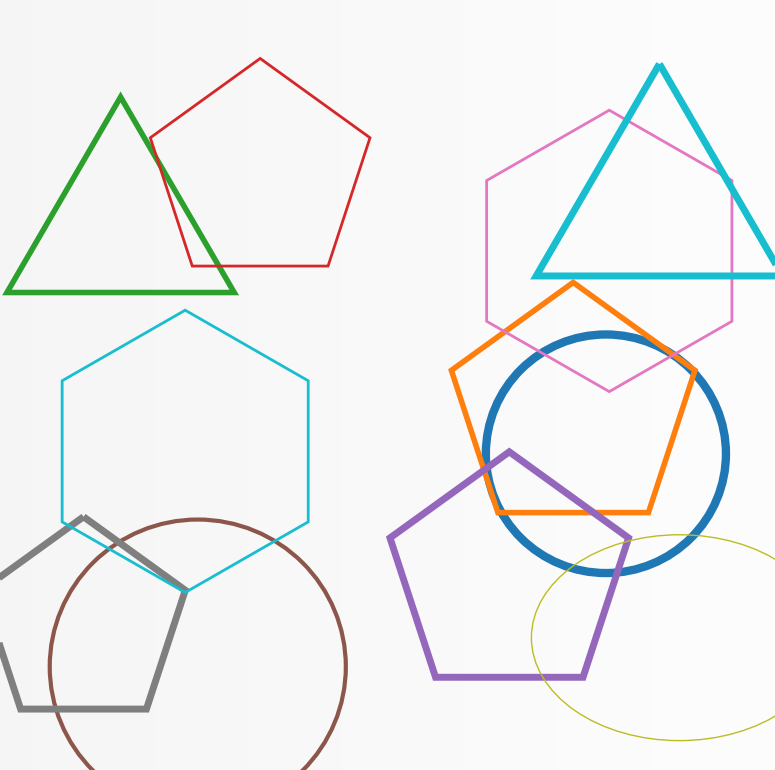[{"shape": "circle", "thickness": 3, "radius": 0.77, "center": [0.782, 0.411]}, {"shape": "pentagon", "thickness": 2, "radius": 0.83, "center": [0.74, 0.468]}, {"shape": "triangle", "thickness": 2, "radius": 0.85, "center": [0.156, 0.705]}, {"shape": "pentagon", "thickness": 1, "radius": 0.75, "center": [0.336, 0.775]}, {"shape": "pentagon", "thickness": 2.5, "radius": 0.81, "center": [0.657, 0.251]}, {"shape": "circle", "thickness": 1.5, "radius": 0.96, "center": [0.255, 0.134]}, {"shape": "hexagon", "thickness": 1, "radius": 0.91, "center": [0.786, 0.674]}, {"shape": "pentagon", "thickness": 2.5, "radius": 0.69, "center": [0.108, 0.191]}, {"shape": "oval", "thickness": 0.5, "radius": 0.95, "center": [0.877, 0.172]}, {"shape": "triangle", "thickness": 2.5, "radius": 0.92, "center": [0.851, 0.733]}, {"shape": "hexagon", "thickness": 1, "radius": 0.92, "center": [0.239, 0.414]}]